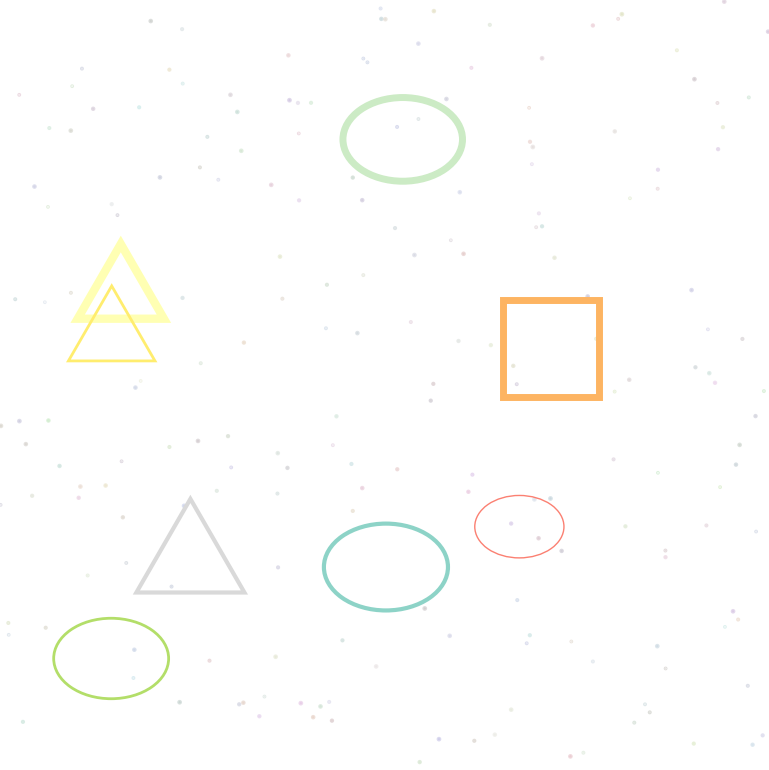[{"shape": "oval", "thickness": 1.5, "radius": 0.4, "center": [0.501, 0.264]}, {"shape": "triangle", "thickness": 3, "radius": 0.32, "center": [0.157, 0.618]}, {"shape": "oval", "thickness": 0.5, "radius": 0.29, "center": [0.674, 0.316]}, {"shape": "square", "thickness": 2.5, "radius": 0.31, "center": [0.716, 0.547]}, {"shape": "oval", "thickness": 1, "radius": 0.37, "center": [0.144, 0.145]}, {"shape": "triangle", "thickness": 1.5, "radius": 0.41, "center": [0.247, 0.271]}, {"shape": "oval", "thickness": 2.5, "radius": 0.39, "center": [0.523, 0.819]}, {"shape": "triangle", "thickness": 1, "radius": 0.32, "center": [0.145, 0.564]}]